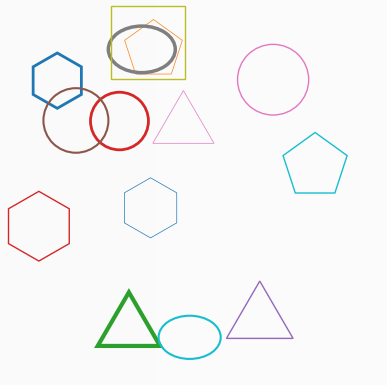[{"shape": "hexagon", "thickness": 2, "radius": 0.36, "center": [0.148, 0.791]}, {"shape": "hexagon", "thickness": 0.5, "radius": 0.39, "center": [0.389, 0.46]}, {"shape": "pentagon", "thickness": 0.5, "radius": 0.39, "center": [0.396, 0.871]}, {"shape": "triangle", "thickness": 3, "radius": 0.46, "center": [0.333, 0.148]}, {"shape": "hexagon", "thickness": 1, "radius": 0.45, "center": [0.1, 0.412]}, {"shape": "circle", "thickness": 2, "radius": 0.37, "center": [0.308, 0.686]}, {"shape": "triangle", "thickness": 1, "radius": 0.5, "center": [0.67, 0.171]}, {"shape": "circle", "thickness": 1.5, "radius": 0.42, "center": [0.196, 0.687]}, {"shape": "circle", "thickness": 1, "radius": 0.46, "center": [0.705, 0.793]}, {"shape": "triangle", "thickness": 0.5, "radius": 0.46, "center": [0.473, 0.673]}, {"shape": "oval", "thickness": 2.5, "radius": 0.43, "center": [0.366, 0.872]}, {"shape": "square", "thickness": 1, "radius": 0.48, "center": [0.382, 0.89]}, {"shape": "pentagon", "thickness": 1, "radius": 0.43, "center": [0.813, 0.569]}, {"shape": "oval", "thickness": 1.5, "radius": 0.4, "center": [0.489, 0.124]}]